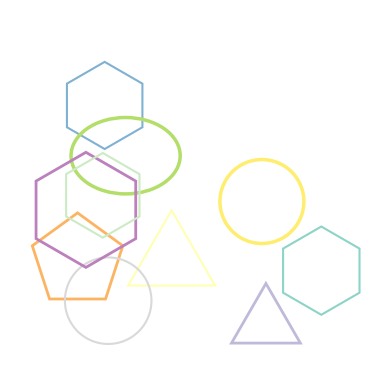[{"shape": "hexagon", "thickness": 1.5, "radius": 0.57, "center": [0.835, 0.297]}, {"shape": "triangle", "thickness": 1.5, "radius": 0.65, "center": [0.446, 0.323]}, {"shape": "triangle", "thickness": 2, "radius": 0.52, "center": [0.691, 0.16]}, {"shape": "hexagon", "thickness": 1.5, "radius": 0.57, "center": [0.272, 0.726]}, {"shape": "pentagon", "thickness": 2, "radius": 0.62, "center": [0.201, 0.323]}, {"shape": "oval", "thickness": 2.5, "radius": 0.71, "center": [0.326, 0.596]}, {"shape": "circle", "thickness": 1.5, "radius": 0.56, "center": [0.281, 0.219]}, {"shape": "hexagon", "thickness": 2, "radius": 0.75, "center": [0.223, 0.455]}, {"shape": "hexagon", "thickness": 1.5, "radius": 0.55, "center": [0.267, 0.493]}, {"shape": "circle", "thickness": 2.5, "radius": 0.55, "center": [0.68, 0.477]}]